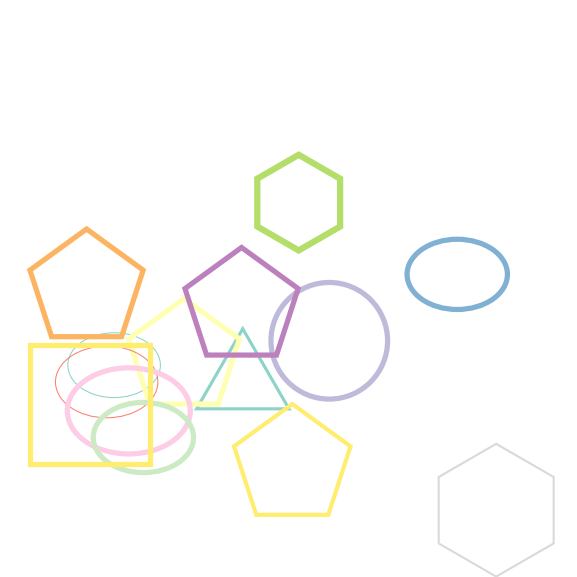[{"shape": "oval", "thickness": 0.5, "radius": 0.4, "center": [0.198, 0.367]}, {"shape": "triangle", "thickness": 1.5, "radius": 0.46, "center": [0.42, 0.337]}, {"shape": "pentagon", "thickness": 2.5, "radius": 0.5, "center": [0.319, 0.381]}, {"shape": "circle", "thickness": 2.5, "radius": 0.5, "center": [0.57, 0.409]}, {"shape": "oval", "thickness": 0.5, "radius": 0.44, "center": [0.185, 0.338]}, {"shape": "oval", "thickness": 2.5, "radius": 0.43, "center": [0.792, 0.524]}, {"shape": "pentagon", "thickness": 2.5, "radius": 0.52, "center": [0.15, 0.5]}, {"shape": "hexagon", "thickness": 3, "radius": 0.41, "center": [0.517, 0.648]}, {"shape": "oval", "thickness": 2.5, "radius": 0.53, "center": [0.223, 0.288]}, {"shape": "hexagon", "thickness": 1, "radius": 0.57, "center": [0.859, 0.116]}, {"shape": "pentagon", "thickness": 2.5, "radius": 0.51, "center": [0.418, 0.468]}, {"shape": "oval", "thickness": 2.5, "radius": 0.43, "center": [0.248, 0.242]}, {"shape": "pentagon", "thickness": 2, "radius": 0.53, "center": [0.506, 0.193]}, {"shape": "square", "thickness": 2.5, "radius": 0.52, "center": [0.156, 0.299]}]